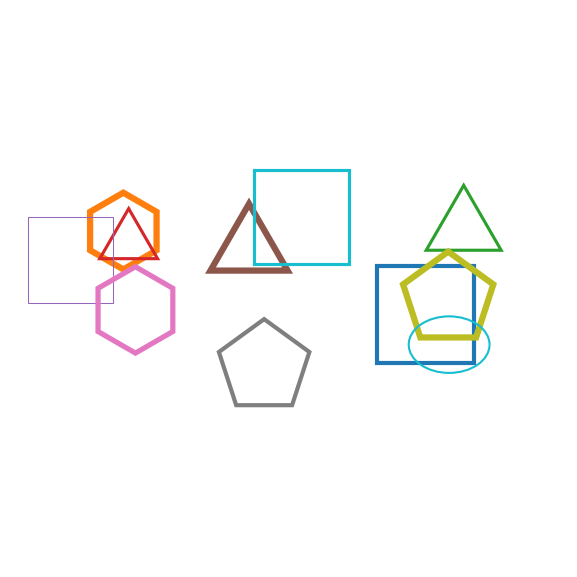[{"shape": "square", "thickness": 2, "radius": 0.42, "center": [0.737, 0.454]}, {"shape": "hexagon", "thickness": 3, "radius": 0.33, "center": [0.214, 0.599]}, {"shape": "triangle", "thickness": 1.5, "radius": 0.37, "center": [0.803, 0.603]}, {"shape": "triangle", "thickness": 1.5, "radius": 0.29, "center": [0.223, 0.58]}, {"shape": "square", "thickness": 0.5, "radius": 0.37, "center": [0.122, 0.549]}, {"shape": "triangle", "thickness": 3, "radius": 0.39, "center": [0.431, 0.569]}, {"shape": "hexagon", "thickness": 2.5, "radius": 0.37, "center": [0.235, 0.462]}, {"shape": "pentagon", "thickness": 2, "radius": 0.41, "center": [0.457, 0.364]}, {"shape": "pentagon", "thickness": 3, "radius": 0.41, "center": [0.776, 0.481]}, {"shape": "oval", "thickness": 1, "radius": 0.35, "center": [0.778, 0.402]}, {"shape": "square", "thickness": 1.5, "radius": 0.41, "center": [0.522, 0.623]}]